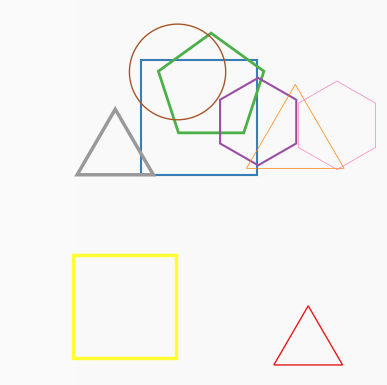[{"shape": "triangle", "thickness": 1, "radius": 0.51, "center": [0.795, 0.103]}, {"shape": "square", "thickness": 1.5, "radius": 0.75, "center": [0.514, 0.695]}, {"shape": "pentagon", "thickness": 2, "radius": 0.72, "center": [0.545, 0.771]}, {"shape": "hexagon", "thickness": 1.5, "radius": 0.57, "center": [0.666, 0.684]}, {"shape": "triangle", "thickness": 0.5, "radius": 0.73, "center": [0.762, 0.635]}, {"shape": "square", "thickness": 2.5, "radius": 0.67, "center": [0.322, 0.205]}, {"shape": "circle", "thickness": 1, "radius": 0.62, "center": [0.458, 0.813]}, {"shape": "hexagon", "thickness": 0.5, "radius": 0.57, "center": [0.87, 0.674]}, {"shape": "triangle", "thickness": 2.5, "radius": 0.57, "center": [0.297, 0.603]}]